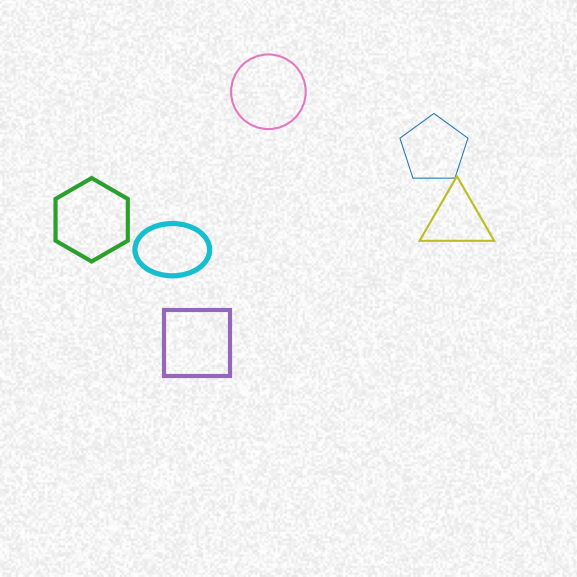[{"shape": "pentagon", "thickness": 0.5, "radius": 0.31, "center": [0.751, 0.741]}, {"shape": "hexagon", "thickness": 2, "radius": 0.36, "center": [0.159, 0.619]}, {"shape": "square", "thickness": 2, "radius": 0.29, "center": [0.341, 0.404]}, {"shape": "circle", "thickness": 1, "radius": 0.32, "center": [0.465, 0.84]}, {"shape": "triangle", "thickness": 1, "radius": 0.37, "center": [0.791, 0.619]}, {"shape": "oval", "thickness": 2.5, "radius": 0.32, "center": [0.298, 0.567]}]